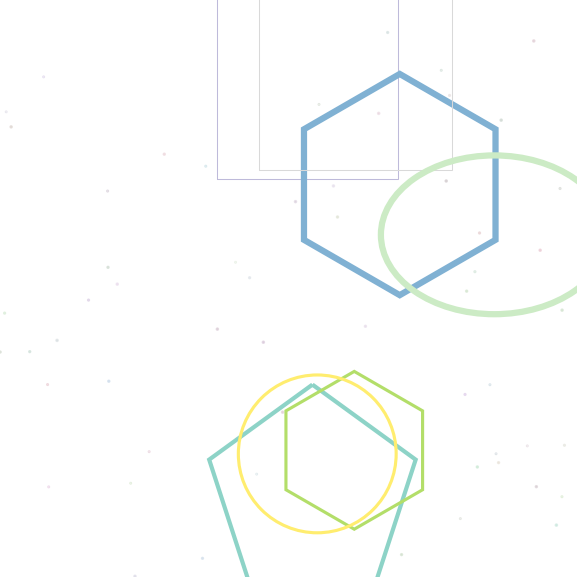[{"shape": "pentagon", "thickness": 2, "radius": 0.94, "center": [0.541, 0.145]}, {"shape": "square", "thickness": 0.5, "radius": 0.78, "center": [0.532, 0.846]}, {"shape": "hexagon", "thickness": 3, "radius": 0.96, "center": [0.692, 0.68]}, {"shape": "hexagon", "thickness": 1.5, "radius": 0.68, "center": [0.613, 0.219]}, {"shape": "square", "thickness": 0.5, "radius": 0.84, "center": [0.616, 0.872]}, {"shape": "oval", "thickness": 3, "radius": 0.98, "center": [0.856, 0.593]}, {"shape": "circle", "thickness": 1.5, "radius": 0.68, "center": [0.549, 0.213]}]